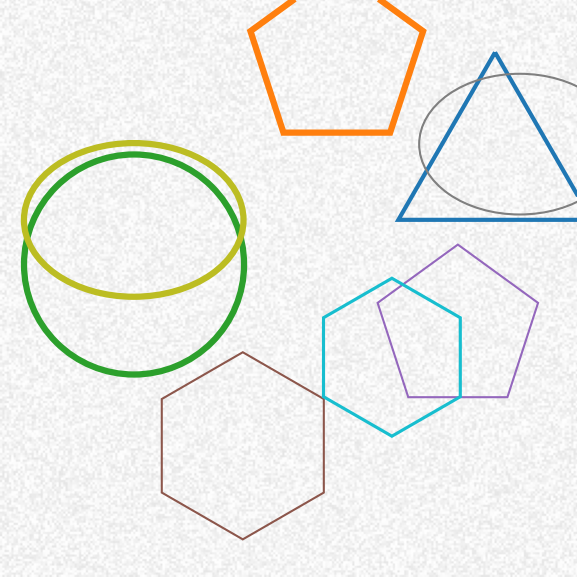[{"shape": "triangle", "thickness": 2, "radius": 0.97, "center": [0.857, 0.715]}, {"shape": "pentagon", "thickness": 3, "radius": 0.79, "center": [0.583, 0.897]}, {"shape": "circle", "thickness": 3, "radius": 0.95, "center": [0.232, 0.541]}, {"shape": "pentagon", "thickness": 1, "radius": 0.73, "center": [0.793, 0.43]}, {"shape": "hexagon", "thickness": 1, "radius": 0.81, "center": [0.42, 0.227]}, {"shape": "oval", "thickness": 1, "radius": 0.87, "center": [0.9, 0.75]}, {"shape": "oval", "thickness": 3, "radius": 0.95, "center": [0.232, 0.618]}, {"shape": "hexagon", "thickness": 1.5, "radius": 0.68, "center": [0.679, 0.381]}]